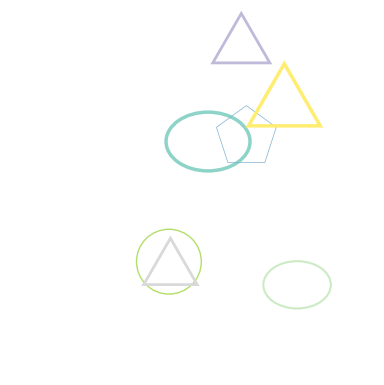[{"shape": "oval", "thickness": 2.5, "radius": 0.55, "center": [0.54, 0.632]}, {"shape": "triangle", "thickness": 2, "radius": 0.43, "center": [0.627, 0.879]}, {"shape": "pentagon", "thickness": 0.5, "radius": 0.41, "center": [0.64, 0.644]}, {"shape": "circle", "thickness": 1, "radius": 0.42, "center": [0.439, 0.32]}, {"shape": "triangle", "thickness": 2, "radius": 0.4, "center": [0.443, 0.301]}, {"shape": "oval", "thickness": 1.5, "radius": 0.44, "center": [0.772, 0.26]}, {"shape": "triangle", "thickness": 2.5, "radius": 0.54, "center": [0.739, 0.727]}]